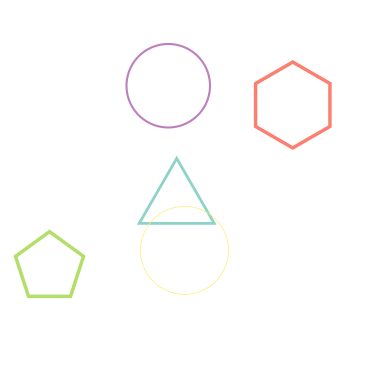[{"shape": "triangle", "thickness": 2, "radius": 0.56, "center": [0.459, 0.476]}, {"shape": "hexagon", "thickness": 2.5, "radius": 0.56, "center": [0.76, 0.727]}, {"shape": "pentagon", "thickness": 2.5, "radius": 0.46, "center": [0.129, 0.305]}, {"shape": "circle", "thickness": 1.5, "radius": 0.54, "center": [0.437, 0.777]}, {"shape": "circle", "thickness": 0.5, "radius": 0.57, "center": [0.479, 0.35]}]